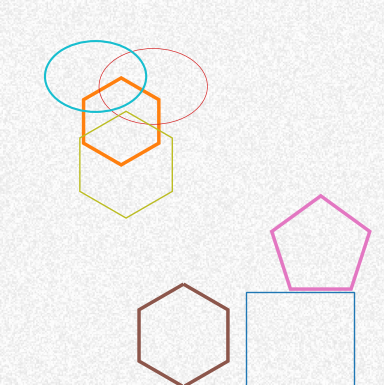[{"shape": "square", "thickness": 1, "radius": 0.7, "center": [0.78, 0.102]}, {"shape": "hexagon", "thickness": 2.5, "radius": 0.56, "center": [0.315, 0.685]}, {"shape": "oval", "thickness": 0.5, "radius": 0.7, "center": [0.398, 0.776]}, {"shape": "hexagon", "thickness": 2.5, "radius": 0.67, "center": [0.477, 0.129]}, {"shape": "pentagon", "thickness": 2.5, "radius": 0.67, "center": [0.833, 0.357]}, {"shape": "hexagon", "thickness": 1, "radius": 0.69, "center": [0.327, 0.572]}, {"shape": "oval", "thickness": 1.5, "radius": 0.66, "center": [0.248, 0.801]}]